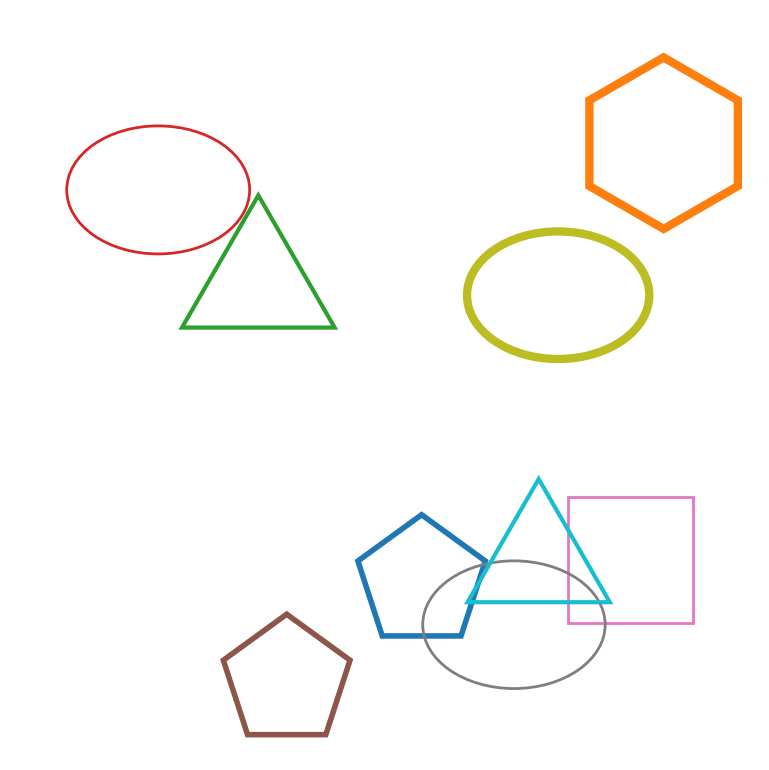[{"shape": "pentagon", "thickness": 2, "radius": 0.44, "center": [0.548, 0.245]}, {"shape": "hexagon", "thickness": 3, "radius": 0.56, "center": [0.862, 0.814]}, {"shape": "triangle", "thickness": 1.5, "radius": 0.57, "center": [0.335, 0.632]}, {"shape": "oval", "thickness": 1, "radius": 0.59, "center": [0.205, 0.753]}, {"shape": "pentagon", "thickness": 2, "radius": 0.43, "center": [0.372, 0.116]}, {"shape": "square", "thickness": 1, "radius": 0.41, "center": [0.819, 0.273]}, {"shape": "oval", "thickness": 1, "radius": 0.59, "center": [0.667, 0.189]}, {"shape": "oval", "thickness": 3, "radius": 0.59, "center": [0.725, 0.617]}, {"shape": "triangle", "thickness": 1.5, "radius": 0.53, "center": [0.7, 0.271]}]